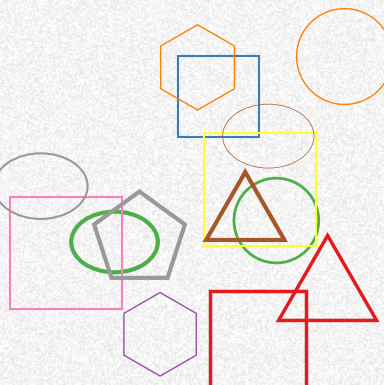[{"shape": "square", "thickness": 2.5, "radius": 0.62, "center": [0.67, 0.121]}, {"shape": "triangle", "thickness": 2.5, "radius": 0.74, "center": [0.851, 0.241]}, {"shape": "square", "thickness": 1.5, "radius": 0.53, "center": [0.568, 0.75]}, {"shape": "circle", "thickness": 2, "radius": 0.55, "center": [0.718, 0.427]}, {"shape": "oval", "thickness": 3, "radius": 0.56, "center": [0.297, 0.371]}, {"shape": "hexagon", "thickness": 1, "radius": 0.54, "center": [0.416, 0.132]}, {"shape": "circle", "thickness": 1, "radius": 0.62, "center": [0.895, 0.853]}, {"shape": "hexagon", "thickness": 1, "radius": 0.55, "center": [0.513, 0.825]}, {"shape": "square", "thickness": 1.5, "radius": 0.73, "center": [0.674, 0.508]}, {"shape": "triangle", "thickness": 3, "radius": 0.59, "center": [0.637, 0.435]}, {"shape": "oval", "thickness": 0.5, "radius": 0.59, "center": [0.697, 0.646]}, {"shape": "square", "thickness": 1.5, "radius": 0.73, "center": [0.171, 0.344]}, {"shape": "pentagon", "thickness": 3, "radius": 0.62, "center": [0.362, 0.379]}, {"shape": "oval", "thickness": 1.5, "radius": 0.61, "center": [0.106, 0.517]}]